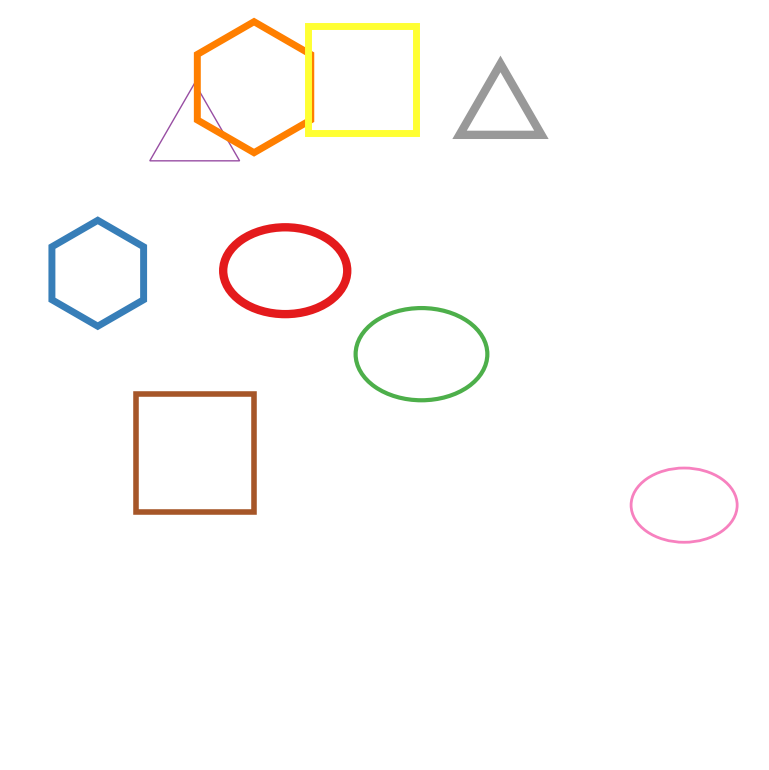[{"shape": "oval", "thickness": 3, "radius": 0.4, "center": [0.37, 0.648]}, {"shape": "hexagon", "thickness": 2.5, "radius": 0.34, "center": [0.127, 0.645]}, {"shape": "oval", "thickness": 1.5, "radius": 0.43, "center": [0.547, 0.54]}, {"shape": "triangle", "thickness": 0.5, "radius": 0.34, "center": [0.253, 0.825]}, {"shape": "hexagon", "thickness": 2.5, "radius": 0.43, "center": [0.33, 0.887]}, {"shape": "square", "thickness": 2.5, "radius": 0.35, "center": [0.47, 0.897]}, {"shape": "square", "thickness": 2, "radius": 0.38, "center": [0.253, 0.412]}, {"shape": "oval", "thickness": 1, "radius": 0.34, "center": [0.888, 0.344]}, {"shape": "triangle", "thickness": 3, "radius": 0.31, "center": [0.65, 0.856]}]